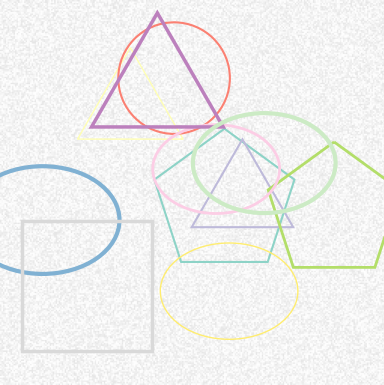[{"shape": "pentagon", "thickness": 1.5, "radius": 0.96, "center": [0.583, 0.474]}, {"shape": "triangle", "thickness": 1, "radius": 0.79, "center": [0.338, 0.718]}, {"shape": "triangle", "thickness": 1.5, "radius": 0.76, "center": [0.63, 0.486]}, {"shape": "circle", "thickness": 1.5, "radius": 0.72, "center": [0.452, 0.797]}, {"shape": "oval", "thickness": 3, "radius": 1.0, "center": [0.11, 0.428]}, {"shape": "pentagon", "thickness": 2, "radius": 0.9, "center": [0.868, 0.451]}, {"shape": "oval", "thickness": 2, "radius": 0.82, "center": [0.562, 0.561]}, {"shape": "square", "thickness": 2.5, "radius": 0.85, "center": [0.225, 0.256]}, {"shape": "triangle", "thickness": 2.5, "radius": 0.99, "center": [0.409, 0.769]}, {"shape": "oval", "thickness": 3, "radius": 0.93, "center": [0.686, 0.576]}, {"shape": "oval", "thickness": 1, "radius": 0.89, "center": [0.595, 0.244]}]